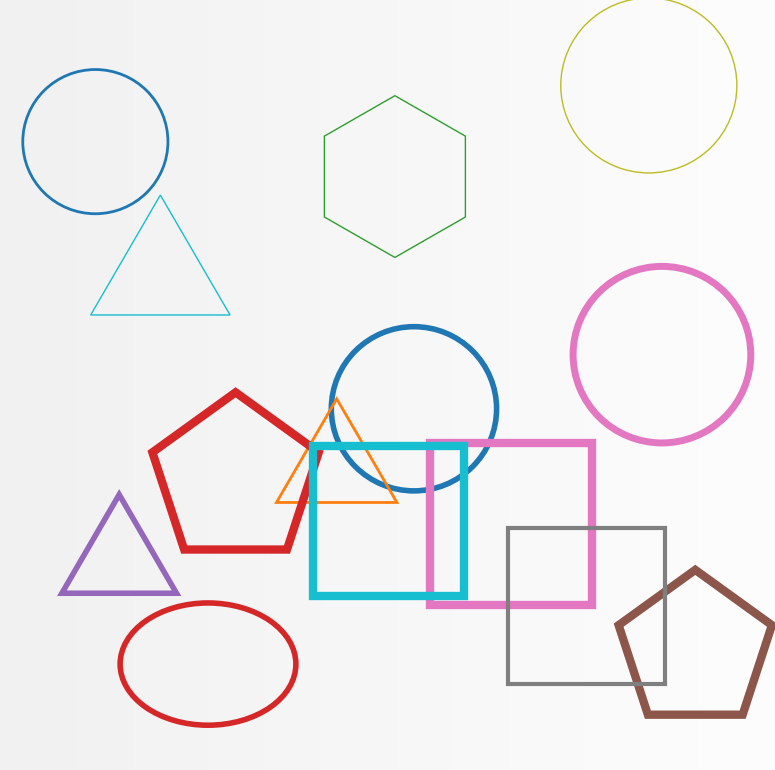[{"shape": "circle", "thickness": 2, "radius": 0.53, "center": [0.534, 0.469]}, {"shape": "circle", "thickness": 1, "radius": 0.47, "center": [0.123, 0.816]}, {"shape": "triangle", "thickness": 1, "radius": 0.45, "center": [0.434, 0.392]}, {"shape": "hexagon", "thickness": 0.5, "radius": 0.53, "center": [0.51, 0.771]}, {"shape": "oval", "thickness": 2, "radius": 0.57, "center": [0.268, 0.138]}, {"shape": "pentagon", "thickness": 3, "radius": 0.56, "center": [0.304, 0.378]}, {"shape": "triangle", "thickness": 2, "radius": 0.43, "center": [0.154, 0.272]}, {"shape": "pentagon", "thickness": 3, "radius": 0.52, "center": [0.897, 0.156]}, {"shape": "square", "thickness": 3, "radius": 0.52, "center": [0.66, 0.319]}, {"shape": "circle", "thickness": 2.5, "radius": 0.57, "center": [0.854, 0.539]}, {"shape": "square", "thickness": 1.5, "radius": 0.51, "center": [0.757, 0.213]}, {"shape": "circle", "thickness": 0.5, "radius": 0.57, "center": [0.837, 0.889]}, {"shape": "triangle", "thickness": 0.5, "radius": 0.52, "center": [0.207, 0.643]}, {"shape": "square", "thickness": 3, "radius": 0.49, "center": [0.502, 0.323]}]